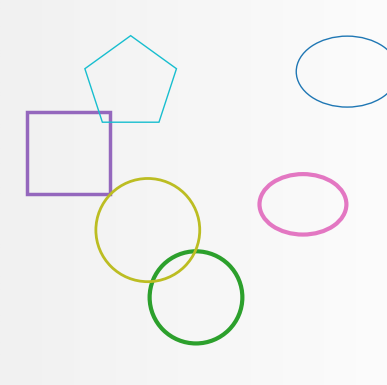[{"shape": "oval", "thickness": 1, "radius": 0.66, "center": [0.896, 0.814]}, {"shape": "circle", "thickness": 3, "radius": 0.6, "center": [0.506, 0.228]}, {"shape": "square", "thickness": 2.5, "radius": 0.53, "center": [0.177, 0.602]}, {"shape": "oval", "thickness": 3, "radius": 0.56, "center": [0.782, 0.469]}, {"shape": "circle", "thickness": 2, "radius": 0.67, "center": [0.381, 0.402]}, {"shape": "pentagon", "thickness": 1, "radius": 0.62, "center": [0.337, 0.783]}]